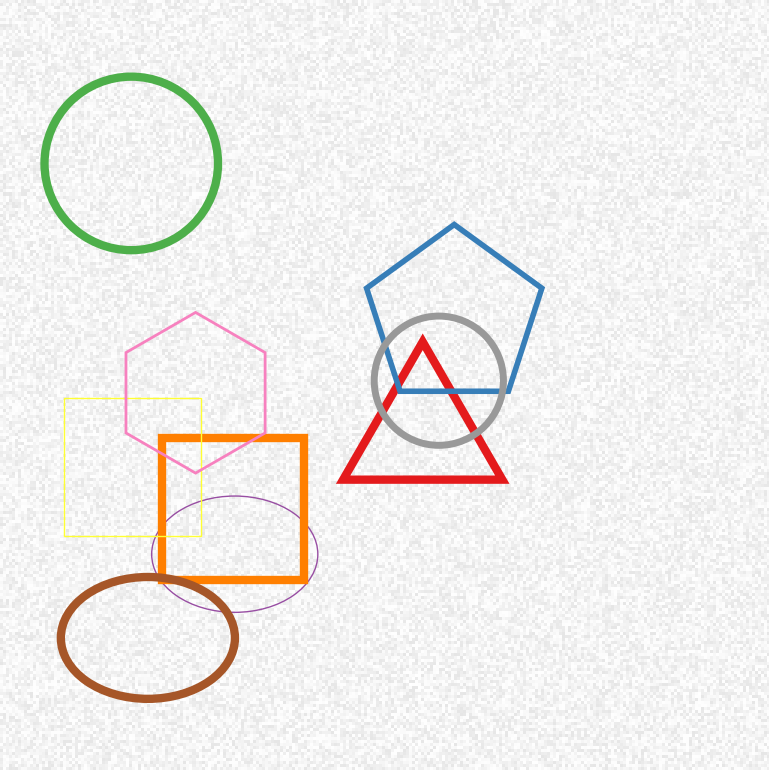[{"shape": "triangle", "thickness": 3, "radius": 0.6, "center": [0.549, 0.437]}, {"shape": "pentagon", "thickness": 2, "radius": 0.6, "center": [0.59, 0.589]}, {"shape": "circle", "thickness": 3, "radius": 0.56, "center": [0.17, 0.788]}, {"shape": "oval", "thickness": 0.5, "radius": 0.54, "center": [0.305, 0.28]}, {"shape": "square", "thickness": 3, "radius": 0.46, "center": [0.303, 0.339]}, {"shape": "square", "thickness": 0.5, "radius": 0.45, "center": [0.172, 0.393]}, {"shape": "oval", "thickness": 3, "radius": 0.57, "center": [0.192, 0.172]}, {"shape": "hexagon", "thickness": 1, "radius": 0.52, "center": [0.254, 0.49]}, {"shape": "circle", "thickness": 2.5, "radius": 0.42, "center": [0.57, 0.506]}]